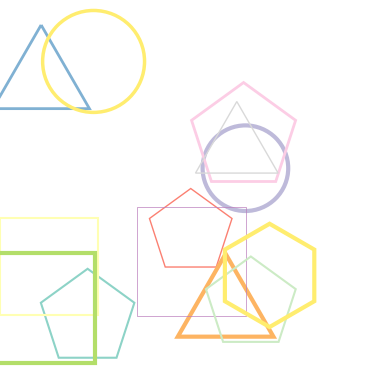[{"shape": "pentagon", "thickness": 1.5, "radius": 0.64, "center": [0.228, 0.174]}, {"shape": "square", "thickness": 1.5, "radius": 0.63, "center": [0.127, 0.308]}, {"shape": "circle", "thickness": 3, "radius": 0.56, "center": [0.637, 0.563]}, {"shape": "pentagon", "thickness": 1, "radius": 0.56, "center": [0.495, 0.398]}, {"shape": "triangle", "thickness": 2, "radius": 0.72, "center": [0.107, 0.79]}, {"shape": "triangle", "thickness": 3, "radius": 0.72, "center": [0.586, 0.197]}, {"shape": "square", "thickness": 3, "radius": 0.71, "center": [0.106, 0.2]}, {"shape": "pentagon", "thickness": 2, "radius": 0.71, "center": [0.633, 0.644]}, {"shape": "triangle", "thickness": 1, "radius": 0.62, "center": [0.615, 0.612]}, {"shape": "square", "thickness": 0.5, "radius": 0.71, "center": [0.496, 0.321]}, {"shape": "pentagon", "thickness": 1.5, "radius": 0.61, "center": [0.652, 0.211]}, {"shape": "hexagon", "thickness": 3, "radius": 0.67, "center": [0.7, 0.285]}, {"shape": "circle", "thickness": 2.5, "radius": 0.66, "center": [0.243, 0.84]}]